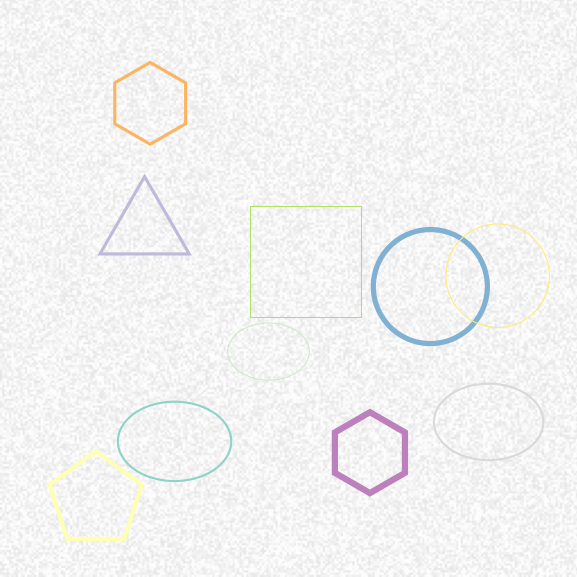[{"shape": "oval", "thickness": 1, "radius": 0.49, "center": [0.302, 0.235]}, {"shape": "pentagon", "thickness": 2, "radius": 0.42, "center": [0.166, 0.134]}, {"shape": "triangle", "thickness": 1.5, "radius": 0.45, "center": [0.25, 0.604]}, {"shape": "circle", "thickness": 2.5, "radius": 0.49, "center": [0.745, 0.503]}, {"shape": "hexagon", "thickness": 1.5, "radius": 0.35, "center": [0.26, 0.82]}, {"shape": "square", "thickness": 0.5, "radius": 0.48, "center": [0.528, 0.547]}, {"shape": "oval", "thickness": 1, "radius": 0.47, "center": [0.846, 0.269]}, {"shape": "hexagon", "thickness": 3, "radius": 0.35, "center": [0.641, 0.215]}, {"shape": "oval", "thickness": 0.5, "radius": 0.35, "center": [0.465, 0.39]}, {"shape": "circle", "thickness": 0.5, "radius": 0.45, "center": [0.862, 0.522]}]